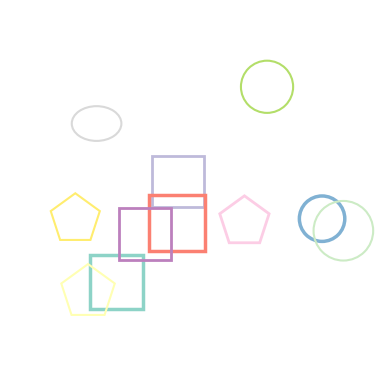[{"shape": "square", "thickness": 2.5, "radius": 0.35, "center": [0.303, 0.266]}, {"shape": "pentagon", "thickness": 1.5, "radius": 0.37, "center": [0.229, 0.241]}, {"shape": "square", "thickness": 2, "radius": 0.34, "center": [0.463, 0.529]}, {"shape": "square", "thickness": 2.5, "radius": 0.36, "center": [0.461, 0.42]}, {"shape": "circle", "thickness": 2.5, "radius": 0.29, "center": [0.837, 0.432]}, {"shape": "circle", "thickness": 1.5, "radius": 0.34, "center": [0.694, 0.775]}, {"shape": "pentagon", "thickness": 2, "radius": 0.34, "center": [0.635, 0.424]}, {"shape": "oval", "thickness": 1.5, "radius": 0.32, "center": [0.251, 0.679]}, {"shape": "square", "thickness": 2, "radius": 0.34, "center": [0.376, 0.392]}, {"shape": "circle", "thickness": 1.5, "radius": 0.39, "center": [0.892, 0.401]}, {"shape": "pentagon", "thickness": 1.5, "radius": 0.33, "center": [0.196, 0.431]}]